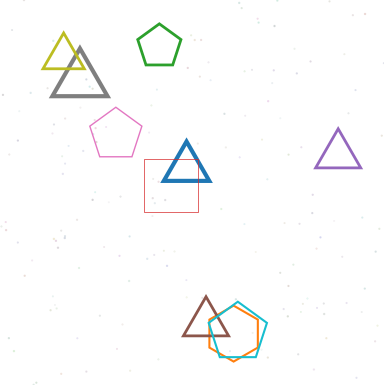[{"shape": "triangle", "thickness": 3, "radius": 0.34, "center": [0.485, 0.564]}, {"shape": "hexagon", "thickness": 1.5, "radius": 0.36, "center": [0.607, 0.134]}, {"shape": "pentagon", "thickness": 2, "radius": 0.3, "center": [0.414, 0.879]}, {"shape": "square", "thickness": 0.5, "radius": 0.35, "center": [0.444, 0.519]}, {"shape": "triangle", "thickness": 2, "radius": 0.34, "center": [0.878, 0.598]}, {"shape": "triangle", "thickness": 2, "radius": 0.34, "center": [0.535, 0.162]}, {"shape": "pentagon", "thickness": 1, "radius": 0.36, "center": [0.301, 0.65]}, {"shape": "triangle", "thickness": 3, "radius": 0.41, "center": [0.208, 0.791]}, {"shape": "triangle", "thickness": 2, "radius": 0.31, "center": [0.165, 0.852]}, {"shape": "pentagon", "thickness": 1.5, "radius": 0.4, "center": [0.618, 0.137]}]